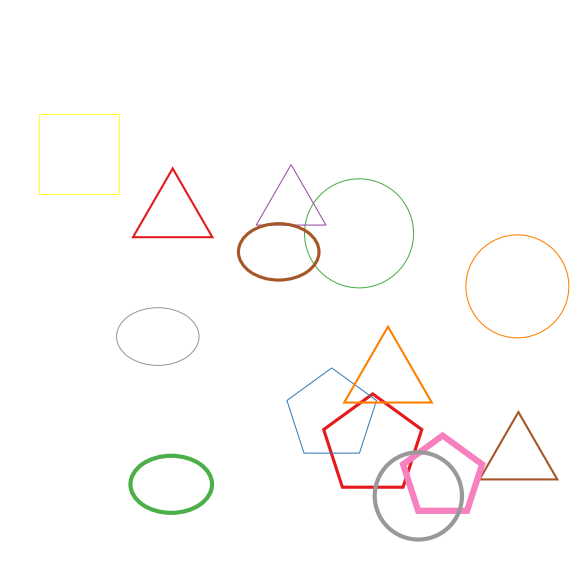[{"shape": "triangle", "thickness": 1, "radius": 0.4, "center": [0.299, 0.628]}, {"shape": "pentagon", "thickness": 1.5, "radius": 0.45, "center": [0.645, 0.228]}, {"shape": "pentagon", "thickness": 0.5, "radius": 0.41, "center": [0.574, 0.28]}, {"shape": "oval", "thickness": 2, "radius": 0.35, "center": [0.297, 0.16]}, {"shape": "circle", "thickness": 0.5, "radius": 0.47, "center": [0.622, 0.595]}, {"shape": "triangle", "thickness": 0.5, "radius": 0.35, "center": [0.504, 0.644]}, {"shape": "triangle", "thickness": 1, "radius": 0.44, "center": [0.672, 0.346]}, {"shape": "circle", "thickness": 0.5, "radius": 0.45, "center": [0.896, 0.503]}, {"shape": "square", "thickness": 0.5, "radius": 0.35, "center": [0.136, 0.732]}, {"shape": "oval", "thickness": 1.5, "radius": 0.35, "center": [0.483, 0.563]}, {"shape": "triangle", "thickness": 1, "radius": 0.39, "center": [0.898, 0.208]}, {"shape": "pentagon", "thickness": 3, "radius": 0.36, "center": [0.766, 0.173]}, {"shape": "oval", "thickness": 0.5, "radius": 0.36, "center": [0.273, 0.416]}, {"shape": "circle", "thickness": 2, "radius": 0.38, "center": [0.724, 0.14]}]